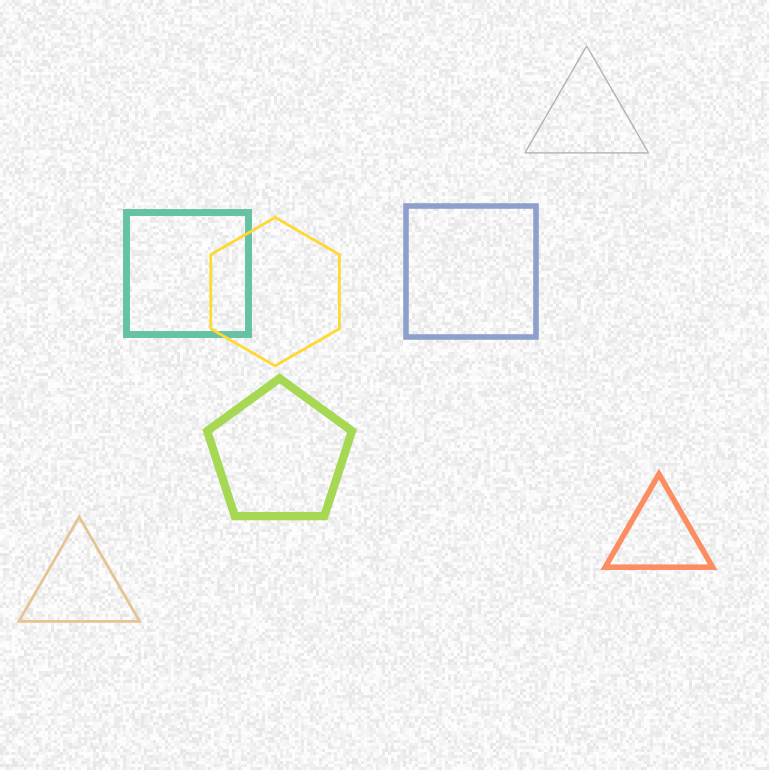[{"shape": "square", "thickness": 2.5, "radius": 0.4, "center": [0.243, 0.646]}, {"shape": "triangle", "thickness": 2, "radius": 0.4, "center": [0.856, 0.304]}, {"shape": "square", "thickness": 2, "radius": 0.42, "center": [0.612, 0.647]}, {"shape": "pentagon", "thickness": 3, "radius": 0.49, "center": [0.363, 0.41]}, {"shape": "hexagon", "thickness": 1, "radius": 0.48, "center": [0.357, 0.621]}, {"shape": "triangle", "thickness": 1, "radius": 0.45, "center": [0.103, 0.238]}, {"shape": "triangle", "thickness": 0.5, "radius": 0.46, "center": [0.762, 0.848]}]